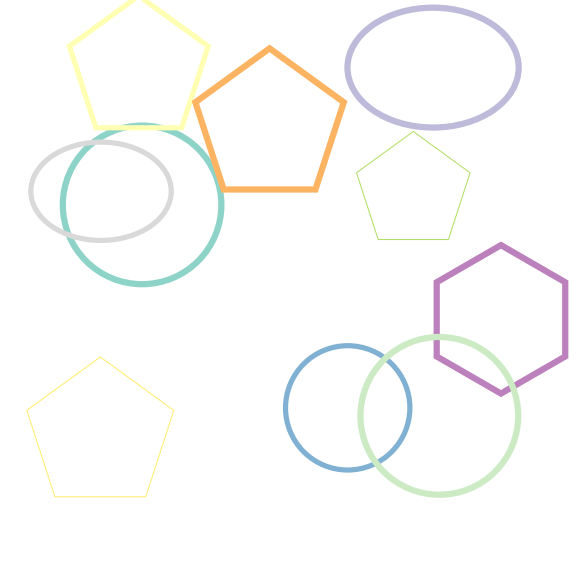[{"shape": "circle", "thickness": 3, "radius": 0.69, "center": [0.246, 0.644]}, {"shape": "pentagon", "thickness": 2.5, "radius": 0.63, "center": [0.24, 0.88]}, {"shape": "oval", "thickness": 3, "radius": 0.74, "center": [0.75, 0.882]}, {"shape": "circle", "thickness": 2.5, "radius": 0.54, "center": [0.602, 0.293]}, {"shape": "pentagon", "thickness": 3, "radius": 0.68, "center": [0.467, 0.78]}, {"shape": "pentagon", "thickness": 0.5, "radius": 0.52, "center": [0.716, 0.668]}, {"shape": "oval", "thickness": 2.5, "radius": 0.61, "center": [0.175, 0.668]}, {"shape": "hexagon", "thickness": 3, "radius": 0.64, "center": [0.867, 0.446]}, {"shape": "circle", "thickness": 3, "radius": 0.68, "center": [0.761, 0.279]}, {"shape": "pentagon", "thickness": 0.5, "radius": 0.67, "center": [0.174, 0.247]}]